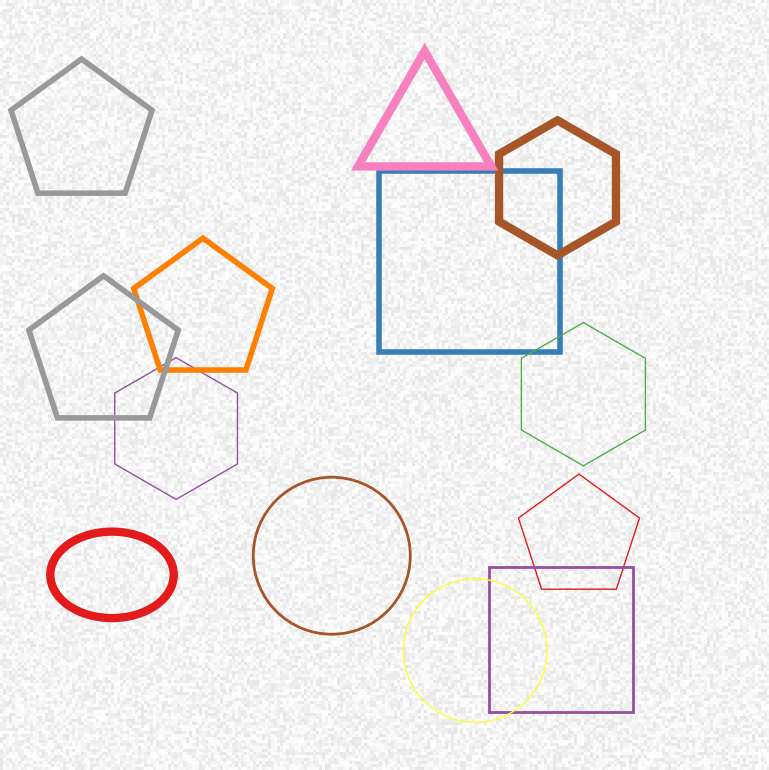[{"shape": "pentagon", "thickness": 0.5, "radius": 0.41, "center": [0.752, 0.302]}, {"shape": "oval", "thickness": 3, "radius": 0.4, "center": [0.145, 0.253]}, {"shape": "square", "thickness": 2, "radius": 0.59, "center": [0.609, 0.66]}, {"shape": "hexagon", "thickness": 0.5, "radius": 0.47, "center": [0.758, 0.488]}, {"shape": "hexagon", "thickness": 0.5, "radius": 0.46, "center": [0.229, 0.443]}, {"shape": "square", "thickness": 1, "radius": 0.47, "center": [0.729, 0.169]}, {"shape": "pentagon", "thickness": 2, "radius": 0.47, "center": [0.264, 0.596]}, {"shape": "circle", "thickness": 0.5, "radius": 0.47, "center": [0.617, 0.155]}, {"shape": "circle", "thickness": 1, "radius": 0.51, "center": [0.431, 0.278]}, {"shape": "hexagon", "thickness": 3, "radius": 0.44, "center": [0.724, 0.756]}, {"shape": "triangle", "thickness": 3, "radius": 0.5, "center": [0.551, 0.834]}, {"shape": "pentagon", "thickness": 2, "radius": 0.51, "center": [0.134, 0.54]}, {"shape": "pentagon", "thickness": 2, "radius": 0.48, "center": [0.106, 0.827]}]